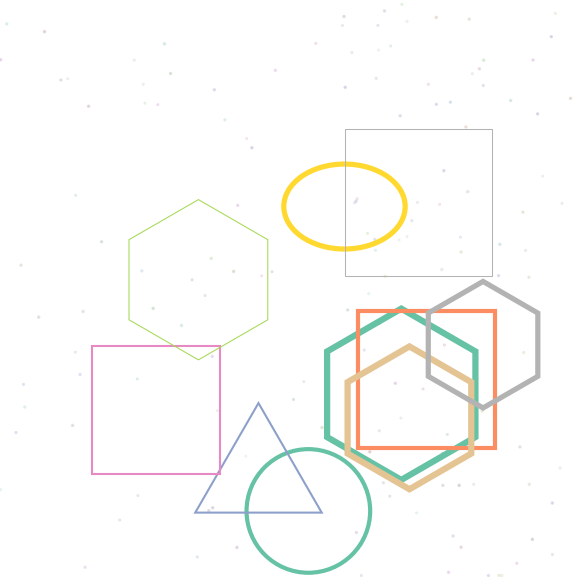[{"shape": "hexagon", "thickness": 3, "radius": 0.74, "center": [0.695, 0.316]}, {"shape": "circle", "thickness": 2, "radius": 0.54, "center": [0.534, 0.114]}, {"shape": "square", "thickness": 2, "radius": 0.59, "center": [0.739, 0.342]}, {"shape": "triangle", "thickness": 1, "radius": 0.63, "center": [0.448, 0.175]}, {"shape": "square", "thickness": 1, "radius": 0.55, "center": [0.271, 0.289]}, {"shape": "hexagon", "thickness": 0.5, "radius": 0.69, "center": [0.344, 0.515]}, {"shape": "oval", "thickness": 2.5, "radius": 0.53, "center": [0.597, 0.642]}, {"shape": "hexagon", "thickness": 3, "radius": 0.62, "center": [0.709, 0.276]}, {"shape": "square", "thickness": 0.5, "radius": 0.64, "center": [0.725, 0.648]}, {"shape": "hexagon", "thickness": 2.5, "radius": 0.55, "center": [0.836, 0.402]}]